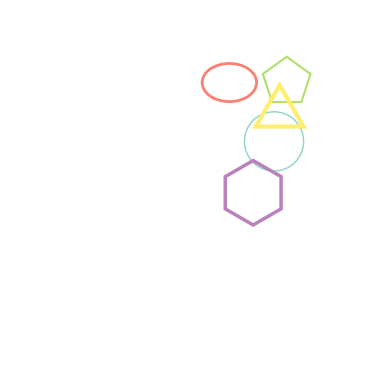[{"shape": "circle", "thickness": 1, "radius": 0.38, "center": [0.712, 0.633]}, {"shape": "oval", "thickness": 2, "radius": 0.35, "center": [0.596, 0.786]}, {"shape": "pentagon", "thickness": 1.5, "radius": 0.32, "center": [0.745, 0.788]}, {"shape": "hexagon", "thickness": 2.5, "radius": 0.42, "center": [0.658, 0.499]}, {"shape": "triangle", "thickness": 3, "radius": 0.36, "center": [0.726, 0.707]}]